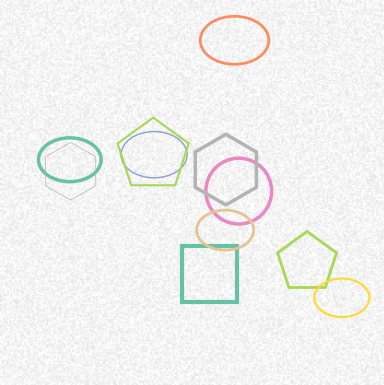[{"shape": "oval", "thickness": 2.5, "radius": 0.41, "center": [0.181, 0.585]}, {"shape": "square", "thickness": 3, "radius": 0.36, "center": [0.544, 0.288]}, {"shape": "oval", "thickness": 2, "radius": 0.45, "center": [0.609, 0.895]}, {"shape": "oval", "thickness": 1, "radius": 0.43, "center": [0.4, 0.598]}, {"shape": "circle", "thickness": 2.5, "radius": 0.43, "center": [0.62, 0.504]}, {"shape": "pentagon", "thickness": 1.5, "radius": 0.49, "center": [0.398, 0.597]}, {"shape": "pentagon", "thickness": 2, "radius": 0.4, "center": [0.798, 0.318]}, {"shape": "oval", "thickness": 1.5, "radius": 0.36, "center": [0.888, 0.227]}, {"shape": "oval", "thickness": 2, "radius": 0.37, "center": [0.585, 0.402]}, {"shape": "hexagon", "thickness": 2.5, "radius": 0.46, "center": [0.587, 0.559]}, {"shape": "hexagon", "thickness": 0.5, "radius": 0.38, "center": [0.184, 0.555]}]